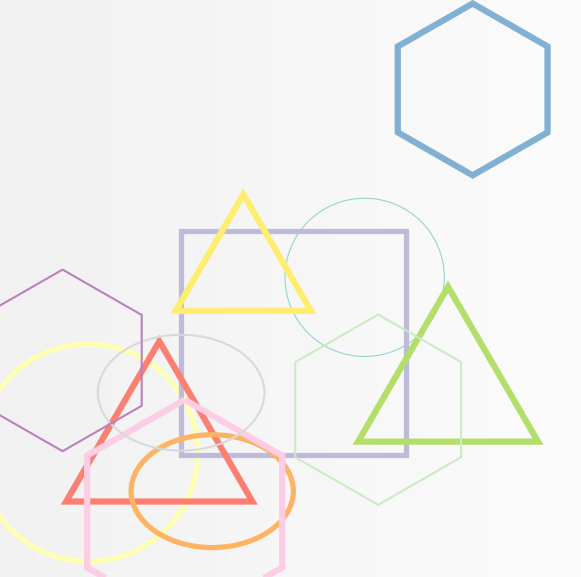[{"shape": "circle", "thickness": 0.5, "radius": 0.69, "center": [0.627, 0.519]}, {"shape": "circle", "thickness": 2.5, "radius": 0.94, "center": [0.152, 0.215]}, {"shape": "square", "thickness": 2.5, "radius": 0.97, "center": [0.505, 0.405]}, {"shape": "triangle", "thickness": 3, "radius": 0.93, "center": [0.274, 0.223]}, {"shape": "hexagon", "thickness": 3, "radius": 0.74, "center": [0.813, 0.844]}, {"shape": "oval", "thickness": 2.5, "radius": 0.7, "center": [0.365, 0.149]}, {"shape": "triangle", "thickness": 3, "radius": 0.89, "center": [0.771, 0.324]}, {"shape": "hexagon", "thickness": 3, "radius": 0.97, "center": [0.318, 0.113]}, {"shape": "oval", "thickness": 1, "radius": 0.72, "center": [0.312, 0.319]}, {"shape": "hexagon", "thickness": 1, "radius": 0.79, "center": [0.108, 0.375]}, {"shape": "hexagon", "thickness": 1, "radius": 0.82, "center": [0.651, 0.29]}, {"shape": "triangle", "thickness": 3, "radius": 0.67, "center": [0.419, 0.528]}]